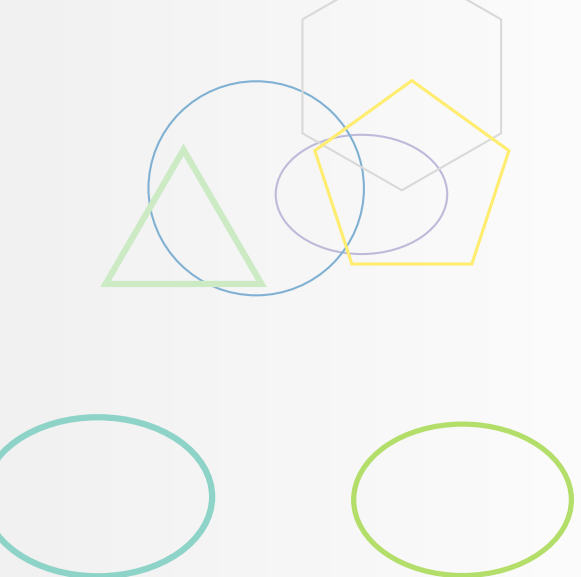[{"shape": "oval", "thickness": 3, "radius": 0.98, "center": [0.168, 0.139]}, {"shape": "oval", "thickness": 1, "radius": 0.74, "center": [0.622, 0.662]}, {"shape": "circle", "thickness": 1, "radius": 0.93, "center": [0.441, 0.673]}, {"shape": "oval", "thickness": 2.5, "radius": 0.94, "center": [0.796, 0.134]}, {"shape": "hexagon", "thickness": 1, "radius": 0.99, "center": [0.691, 0.867]}, {"shape": "triangle", "thickness": 3, "radius": 0.77, "center": [0.316, 0.585]}, {"shape": "pentagon", "thickness": 1.5, "radius": 0.88, "center": [0.709, 0.684]}]